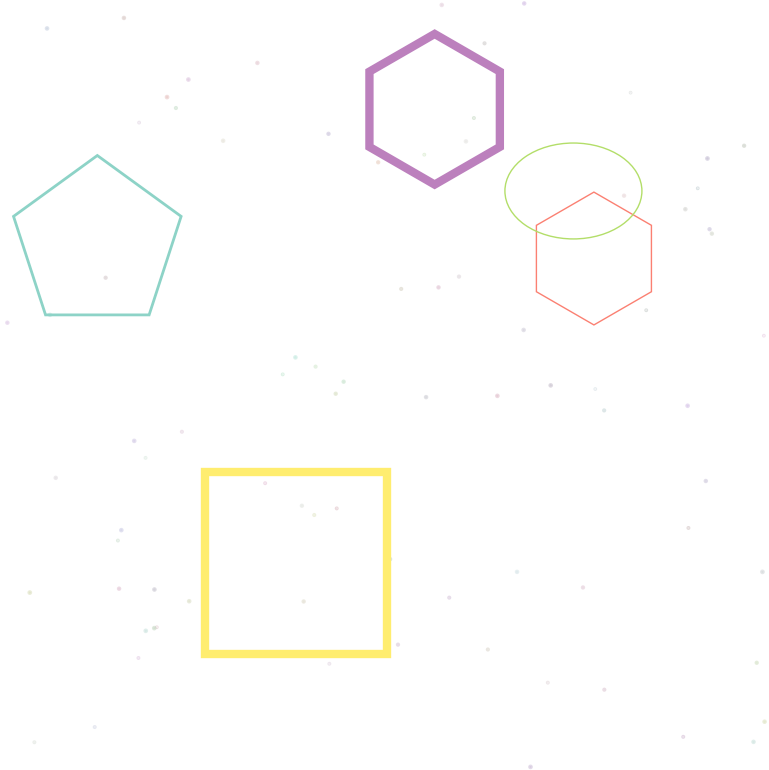[{"shape": "pentagon", "thickness": 1, "radius": 0.57, "center": [0.126, 0.684]}, {"shape": "hexagon", "thickness": 0.5, "radius": 0.43, "center": [0.771, 0.664]}, {"shape": "oval", "thickness": 0.5, "radius": 0.44, "center": [0.745, 0.752]}, {"shape": "hexagon", "thickness": 3, "radius": 0.49, "center": [0.564, 0.858]}, {"shape": "square", "thickness": 3, "radius": 0.59, "center": [0.384, 0.269]}]